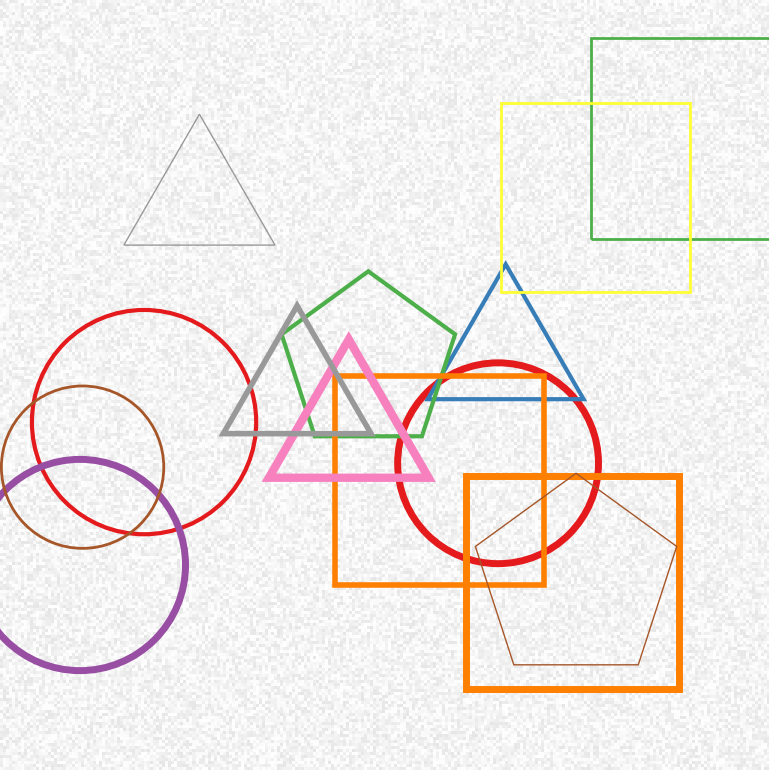[{"shape": "circle", "thickness": 2.5, "radius": 0.65, "center": [0.647, 0.398]}, {"shape": "circle", "thickness": 1.5, "radius": 0.73, "center": [0.187, 0.452]}, {"shape": "triangle", "thickness": 1.5, "radius": 0.58, "center": [0.657, 0.54]}, {"shape": "pentagon", "thickness": 1.5, "radius": 0.59, "center": [0.478, 0.529]}, {"shape": "square", "thickness": 1, "radius": 0.65, "center": [0.898, 0.82]}, {"shape": "circle", "thickness": 2.5, "radius": 0.69, "center": [0.104, 0.266]}, {"shape": "square", "thickness": 2.5, "radius": 0.69, "center": [0.743, 0.244]}, {"shape": "square", "thickness": 2, "radius": 0.68, "center": [0.571, 0.376]}, {"shape": "square", "thickness": 1, "radius": 0.61, "center": [0.773, 0.743]}, {"shape": "pentagon", "thickness": 0.5, "radius": 0.69, "center": [0.748, 0.248]}, {"shape": "circle", "thickness": 1, "radius": 0.53, "center": [0.107, 0.393]}, {"shape": "triangle", "thickness": 3, "radius": 0.6, "center": [0.453, 0.439]}, {"shape": "triangle", "thickness": 0.5, "radius": 0.57, "center": [0.259, 0.738]}, {"shape": "triangle", "thickness": 2, "radius": 0.55, "center": [0.386, 0.492]}]